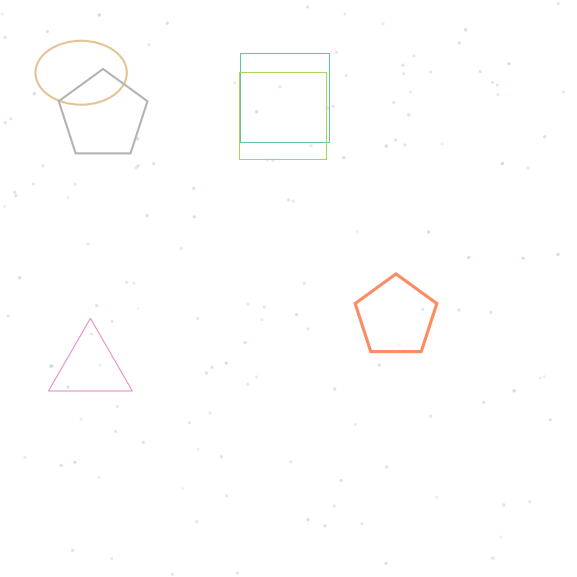[{"shape": "square", "thickness": 0.5, "radius": 0.39, "center": [0.492, 0.83]}, {"shape": "pentagon", "thickness": 1.5, "radius": 0.37, "center": [0.686, 0.451]}, {"shape": "triangle", "thickness": 0.5, "radius": 0.42, "center": [0.157, 0.364]}, {"shape": "square", "thickness": 0.5, "radius": 0.38, "center": [0.489, 0.799]}, {"shape": "oval", "thickness": 1, "radius": 0.4, "center": [0.141, 0.873]}, {"shape": "pentagon", "thickness": 1, "radius": 0.4, "center": [0.179, 0.799]}]